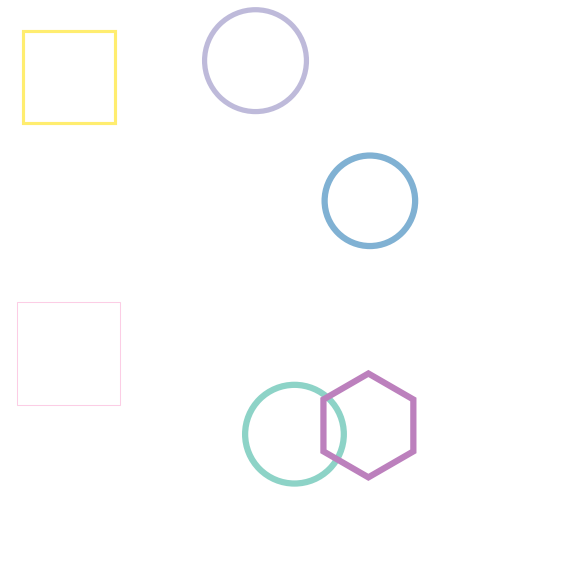[{"shape": "circle", "thickness": 3, "radius": 0.43, "center": [0.51, 0.247]}, {"shape": "circle", "thickness": 2.5, "radius": 0.44, "center": [0.442, 0.894]}, {"shape": "circle", "thickness": 3, "radius": 0.39, "center": [0.64, 0.651]}, {"shape": "square", "thickness": 0.5, "radius": 0.45, "center": [0.119, 0.387]}, {"shape": "hexagon", "thickness": 3, "radius": 0.45, "center": [0.638, 0.262]}, {"shape": "square", "thickness": 1.5, "radius": 0.4, "center": [0.119, 0.865]}]